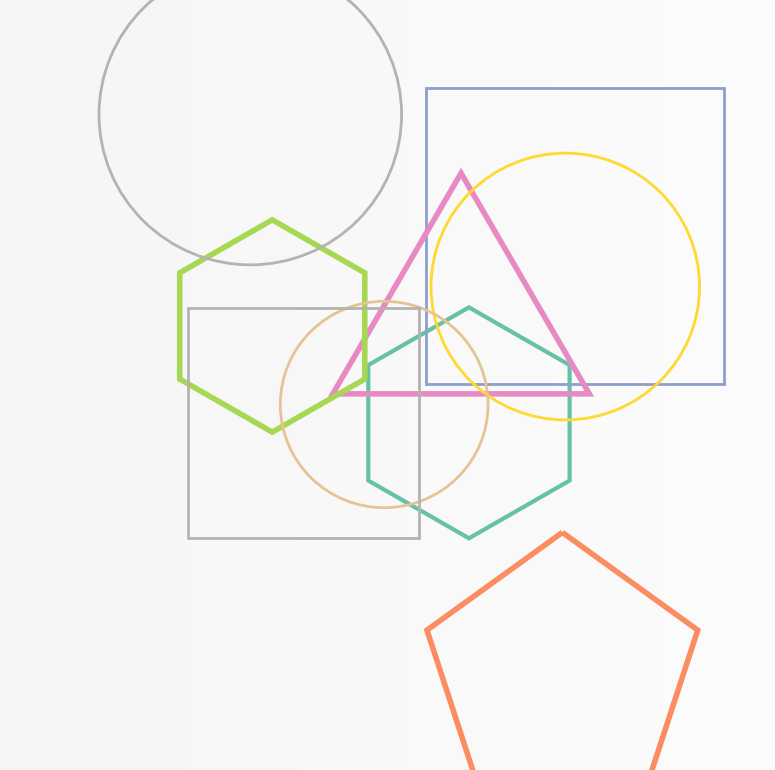[{"shape": "hexagon", "thickness": 1.5, "radius": 0.75, "center": [0.605, 0.451]}, {"shape": "pentagon", "thickness": 2, "radius": 0.92, "center": [0.726, 0.125]}, {"shape": "square", "thickness": 1, "radius": 0.96, "center": [0.742, 0.693]}, {"shape": "triangle", "thickness": 2, "radius": 0.96, "center": [0.595, 0.584]}, {"shape": "hexagon", "thickness": 2, "radius": 0.69, "center": [0.351, 0.577]}, {"shape": "circle", "thickness": 1, "radius": 0.87, "center": [0.729, 0.628]}, {"shape": "circle", "thickness": 1, "radius": 0.67, "center": [0.496, 0.475]}, {"shape": "square", "thickness": 1, "radius": 0.75, "center": [0.391, 0.451]}, {"shape": "circle", "thickness": 1, "radius": 0.98, "center": [0.323, 0.851]}]